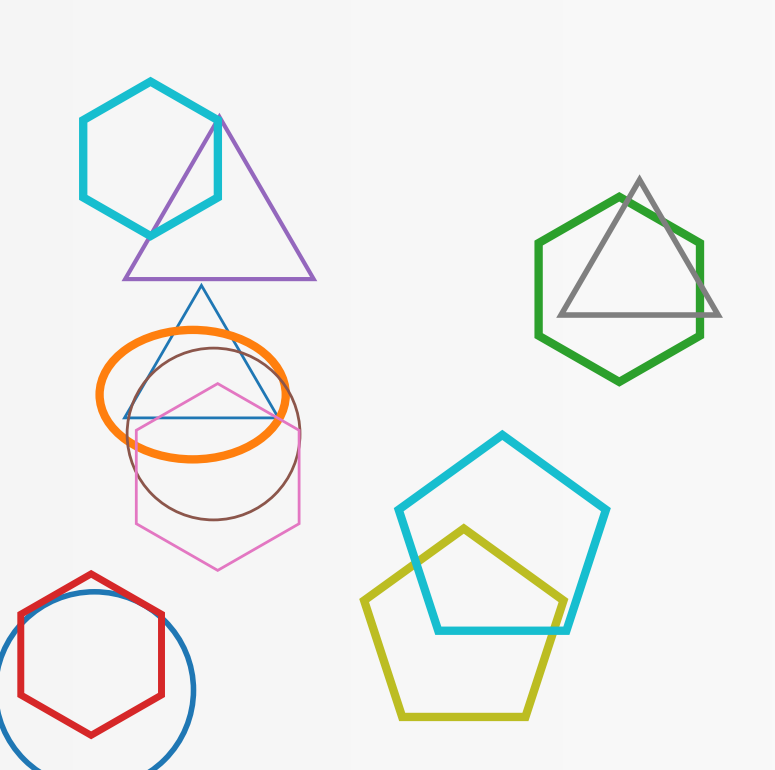[{"shape": "circle", "thickness": 2, "radius": 0.64, "center": [0.122, 0.104]}, {"shape": "triangle", "thickness": 1, "radius": 0.57, "center": [0.26, 0.515]}, {"shape": "oval", "thickness": 3, "radius": 0.6, "center": [0.249, 0.487]}, {"shape": "hexagon", "thickness": 3, "radius": 0.6, "center": [0.799, 0.624]}, {"shape": "hexagon", "thickness": 2.5, "radius": 0.52, "center": [0.118, 0.15]}, {"shape": "triangle", "thickness": 1.5, "radius": 0.7, "center": [0.283, 0.708]}, {"shape": "circle", "thickness": 1, "radius": 0.56, "center": [0.276, 0.436]}, {"shape": "hexagon", "thickness": 1, "radius": 0.61, "center": [0.281, 0.381]}, {"shape": "triangle", "thickness": 2, "radius": 0.59, "center": [0.825, 0.649]}, {"shape": "pentagon", "thickness": 3, "radius": 0.68, "center": [0.598, 0.178]}, {"shape": "pentagon", "thickness": 3, "radius": 0.7, "center": [0.648, 0.295]}, {"shape": "hexagon", "thickness": 3, "radius": 0.5, "center": [0.194, 0.794]}]